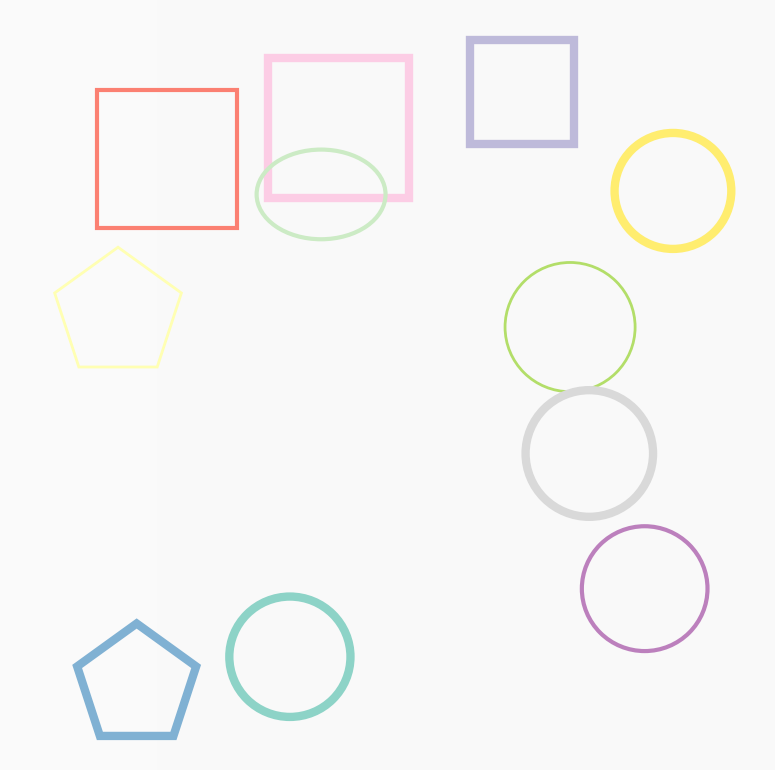[{"shape": "circle", "thickness": 3, "radius": 0.39, "center": [0.374, 0.147]}, {"shape": "pentagon", "thickness": 1, "radius": 0.43, "center": [0.152, 0.593]}, {"shape": "square", "thickness": 3, "radius": 0.34, "center": [0.673, 0.88]}, {"shape": "square", "thickness": 1.5, "radius": 0.45, "center": [0.215, 0.793]}, {"shape": "pentagon", "thickness": 3, "radius": 0.4, "center": [0.176, 0.11]}, {"shape": "circle", "thickness": 1, "radius": 0.42, "center": [0.736, 0.575]}, {"shape": "square", "thickness": 3, "radius": 0.45, "center": [0.436, 0.833]}, {"shape": "circle", "thickness": 3, "radius": 0.41, "center": [0.76, 0.411]}, {"shape": "circle", "thickness": 1.5, "radius": 0.41, "center": [0.832, 0.236]}, {"shape": "oval", "thickness": 1.5, "radius": 0.42, "center": [0.414, 0.748]}, {"shape": "circle", "thickness": 3, "radius": 0.38, "center": [0.868, 0.752]}]